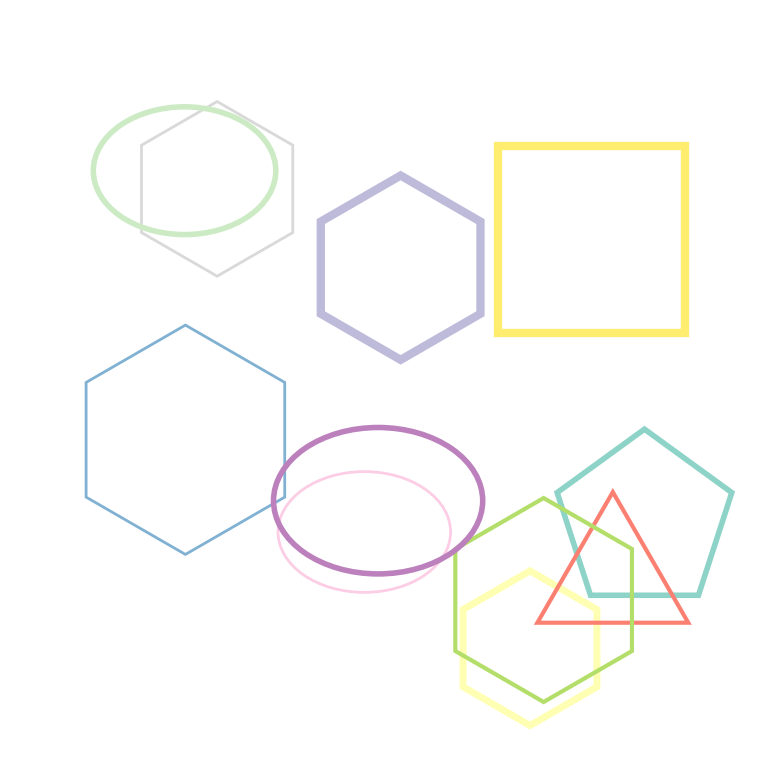[{"shape": "pentagon", "thickness": 2, "radius": 0.6, "center": [0.837, 0.323]}, {"shape": "hexagon", "thickness": 2.5, "radius": 0.5, "center": [0.688, 0.158]}, {"shape": "hexagon", "thickness": 3, "radius": 0.6, "center": [0.52, 0.652]}, {"shape": "triangle", "thickness": 1.5, "radius": 0.57, "center": [0.796, 0.248]}, {"shape": "hexagon", "thickness": 1, "radius": 0.74, "center": [0.241, 0.429]}, {"shape": "hexagon", "thickness": 1.5, "radius": 0.66, "center": [0.706, 0.221]}, {"shape": "oval", "thickness": 1, "radius": 0.56, "center": [0.473, 0.309]}, {"shape": "hexagon", "thickness": 1, "radius": 0.57, "center": [0.282, 0.755]}, {"shape": "oval", "thickness": 2, "radius": 0.68, "center": [0.491, 0.35]}, {"shape": "oval", "thickness": 2, "radius": 0.59, "center": [0.24, 0.778]}, {"shape": "square", "thickness": 3, "radius": 0.61, "center": [0.768, 0.689]}]